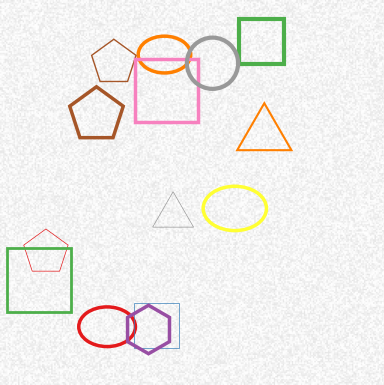[{"shape": "oval", "thickness": 2.5, "radius": 0.37, "center": [0.278, 0.151]}, {"shape": "pentagon", "thickness": 0.5, "radius": 0.3, "center": [0.119, 0.345]}, {"shape": "square", "thickness": 0.5, "radius": 0.29, "center": [0.406, 0.154]}, {"shape": "square", "thickness": 2, "radius": 0.41, "center": [0.101, 0.273]}, {"shape": "square", "thickness": 3, "radius": 0.3, "center": [0.679, 0.892]}, {"shape": "hexagon", "thickness": 2.5, "radius": 0.31, "center": [0.386, 0.144]}, {"shape": "triangle", "thickness": 1.5, "radius": 0.41, "center": [0.687, 0.651]}, {"shape": "oval", "thickness": 2.5, "radius": 0.34, "center": [0.427, 0.858]}, {"shape": "oval", "thickness": 2.5, "radius": 0.41, "center": [0.61, 0.459]}, {"shape": "pentagon", "thickness": 1, "radius": 0.3, "center": [0.296, 0.837]}, {"shape": "pentagon", "thickness": 2.5, "radius": 0.37, "center": [0.251, 0.702]}, {"shape": "square", "thickness": 2.5, "radius": 0.41, "center": [0.432, 0.766]}, {"shape": "triangle", "thickness": 0.5, "radius": 0.31, "center": [0.45, 0.441]}, {"shape": "circle", "thickness": 3, "radius": 0.33, "center": [0.552, 0.836]}]